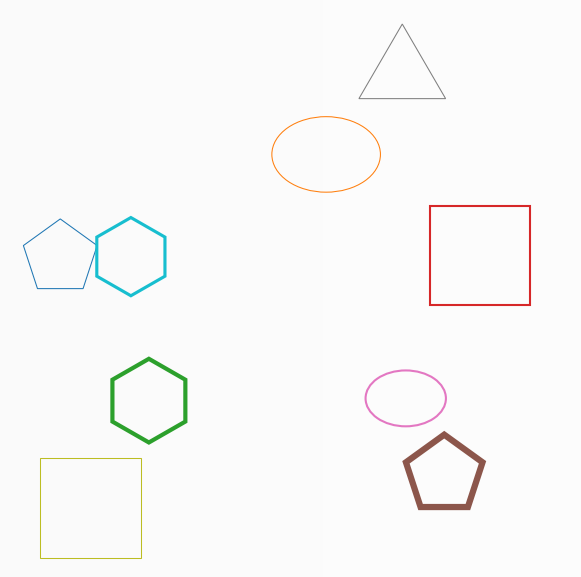[{"shape": "pentagon", "thickness": 0.5, "radius": 0.33, "center": [0.104, 0.553]}, {"shape": "oval", "thickness": 0.5, "radius": 0.47, "center": [0.561, 0.732]}, {"shape": "hexagon", "thickness": 2, "radius": 0.36, "center": [0.256, 0.305]}, {"shape": "square", "thickness": 1, "radius": 0.43, "center": [0.826, 0.556]}, {"shape": "pentagon", "thickness": 3, "radius": 0.35, "center": [0.764, 0.177]}, {"shape": "oval", "thickness": 1, "radius": 0.35, "center": [0.698, 0.309]}, {"shape": "triangle", "thickness": 0.5, "radius": 0.43, "center": [0.692, 0.871]}, {"shape": "square", "thickness": 0.5, "radius": 0.43, "center": [0.155, 0.12]}, {"shape": "hexagon", "thickness": 1.5, "radius": 0.34, "center": [0.225, 0.555]}]